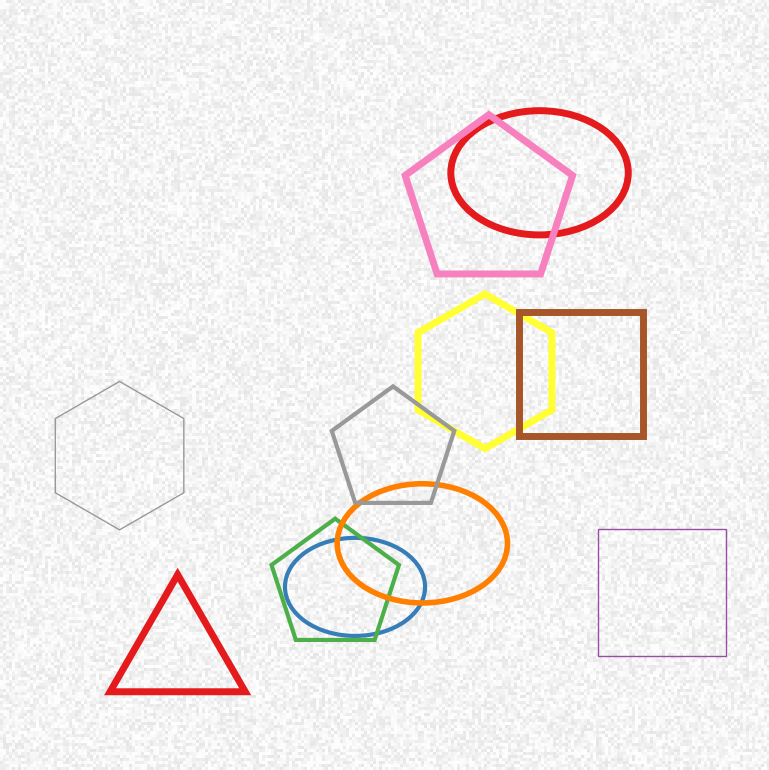[{"shape": "oval", "thickness": 2.5, "radius": 0.58, "center": [0.701, 0.776]}, {"shape": "triangle", "thickness": 2.5, "radius": 0.51, "center": [0.231, 0.152]}, {"shape": "oval", "thickness": 1.5, "radius": 0.45, "center": [0.461, 0.238]}, {"shape": "pentagon", "thickness": 1.5, "radius": 0.44, "center": [0.435, 0.239]}, {"shape": "square", "thickness": 0.5, "radius": 0.41, "center": [0.86, 0.23]}, {"shape": "oval", "thickness": 2, "radius": 0.55, "center": [0.548, 0.294]}, {"shape": "hexagon", "thickness": 2.5, "radius": 0.5, "center": [0.63, 0.518]}, {"shape": "square", "thickness": 2.5, "radius": 0.4, "center": [0.755, 0.514]}, {"shape": "pentagon", "thickness": 2.5, "radius": 0.57, "center": [0.635, 0.737]}, {"shape": "pentagon", "thickness": 1.5, "radius": 0.42, "center": [0.51, 0.415]}, {"shape": "hexagon", "thickness": 0.5, "radius": 0.48, "center": [0.155, 0.408]}]